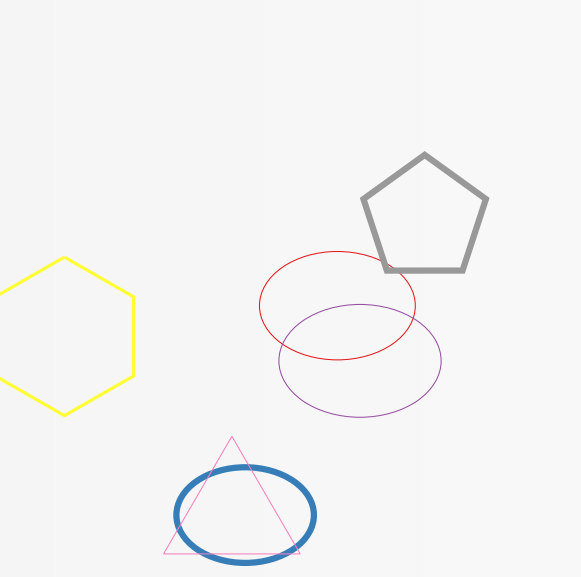[{"shape": "oval", "thickness": 0.5, "radius": 0.67, "center": [0.58, 0.47]}, {"shape": "oval", "thickness": 3, "radius": 0.59, "center": [0.422, 0.107]}, {"shape": "oval", "thickness": 0.5, "radius": 0.7, "center": [0.619, 0.374]}, {"shape": "hexagon", "thickness": 1.5, "radius": 0.69, "center": [0.111, 0.417]}, {"shape": "triangle", "thickness": 0.5, "radius": 0.68, "center": [0.399, 0.108]}, {"shape": "pentagon", "thickness": 3, "radius": 0.55, "center": [0.731, 0.62]}]